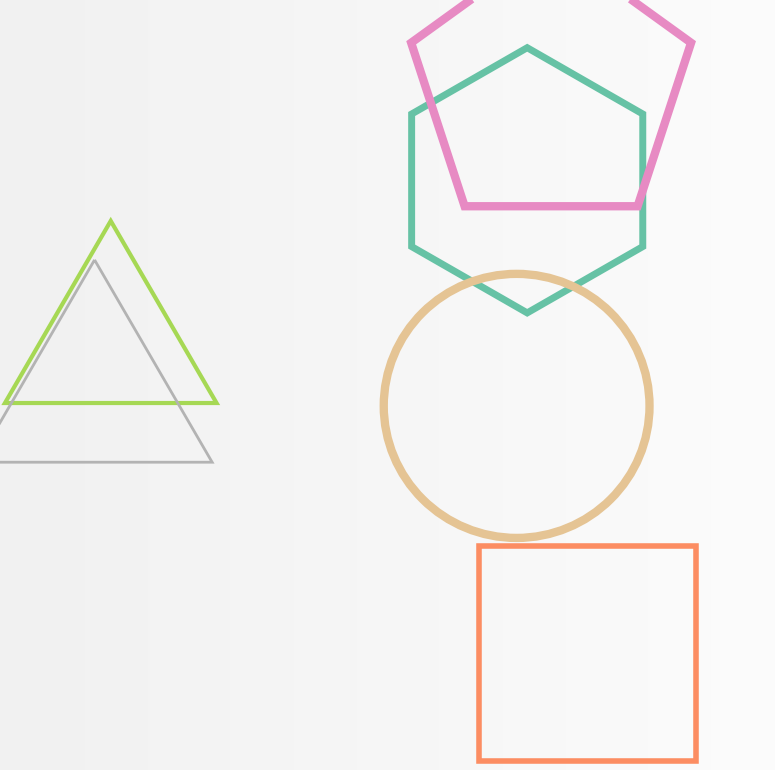[{"shape": "hexagon", "thickness": 2.5, "radius": 0.86, "center": [0.68, 0.766]}, {"shape": "square", "thickness": 2, "radius": 0.7, "center": [0.758, 0.151]}, {"shape": "pentagon", "thickness": 3, "radius": 0.95, "center": [0.711, 0.886]}, {"shape": "triangle", "thickness": 1.5, "radius": 0.79, "center": [0.143, 0.555]}, {"shape": "circle", "thickness": 3, "radius": 0.86, "center": [0.667, 0.473]}, {"shape": "triangle", "thickness": 1, "radius": 0.88, "center": [0.122, 0.487]}]